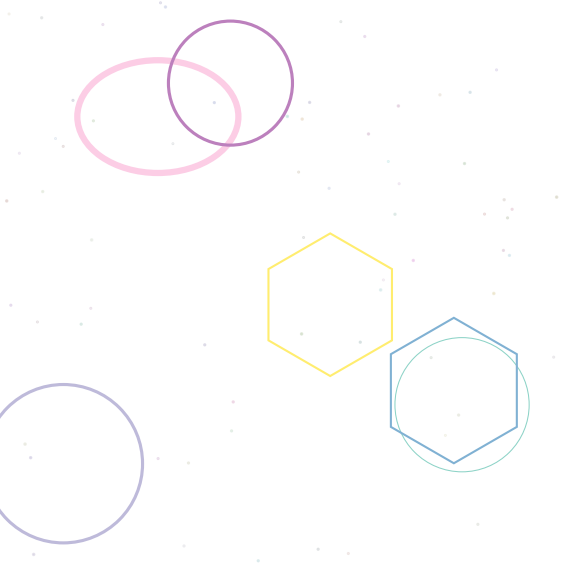[{"shape": "circle", "thickness": 0.5, "radius": 0.58, "center": [0.8, 0.298]}, {"shape": "circle", "thickness": 1.5, "radius": 0.69, "center": [0.11, 0.196]}, {"shape": "hexagon", "thickness": 1, "radius": 0.63, "center": [0.786, 0.323]}, {"shape": "oval", "thickness": 3, "radius": 0.7, "center": [0.273, 0.797]}, {"shape": "circle", "thickness": 1.5, "radius": 0.54, "center": [0.399, 0.855]}, {"shape": "hexagon", "thickness": 1, "radius": 0.62, "center": [0.572, 0.471]}]